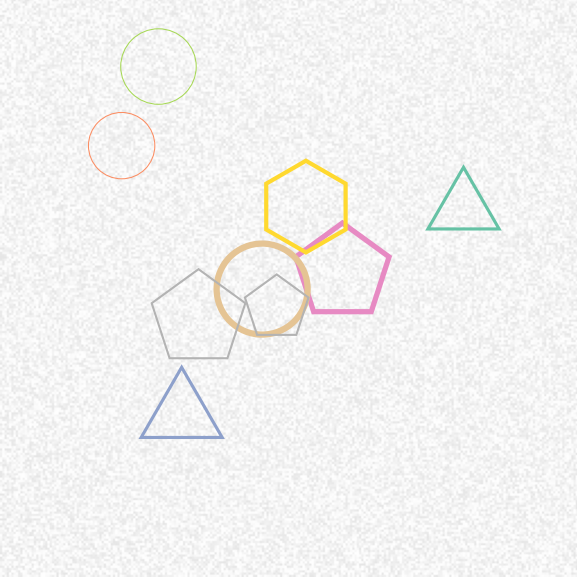[{"shape": "triangle", "thickness": 1.5, "radius": 0.36, "center": [0.803, 0.638]}, {"shape": "circle", "thickness": 0.5, "radius": 0.29, "center": [0.211, 0.747]}, {"shape": "triangle", "thickness": 1.5, "radius": 0.4, "center": [0.315, 0.282]}, {"shape": "pentagon", "thickness": 2.5, "radius": 0.42, "center": [0.593, 0.528]}, {"shape": "circle", "thickness": 0.5, "radius": 0.33, "center": [0.274, 0.884]}, {"shape": "hexagon", "thickness": 2, "radius": 0.4, "center": [0.53, 0.641]}, {"shape": "circle", "thickness": 3, "radius": 0.39, "center": [0.454, 0.499]}, {"shape": "pentagon", "thickness": 1, "radius": 0.43, "center": [0.344, 0.448]}, {"shape": "pentagon", "thickness": 1, "radius": 0.29, "center": [0.479, 0.466]}]